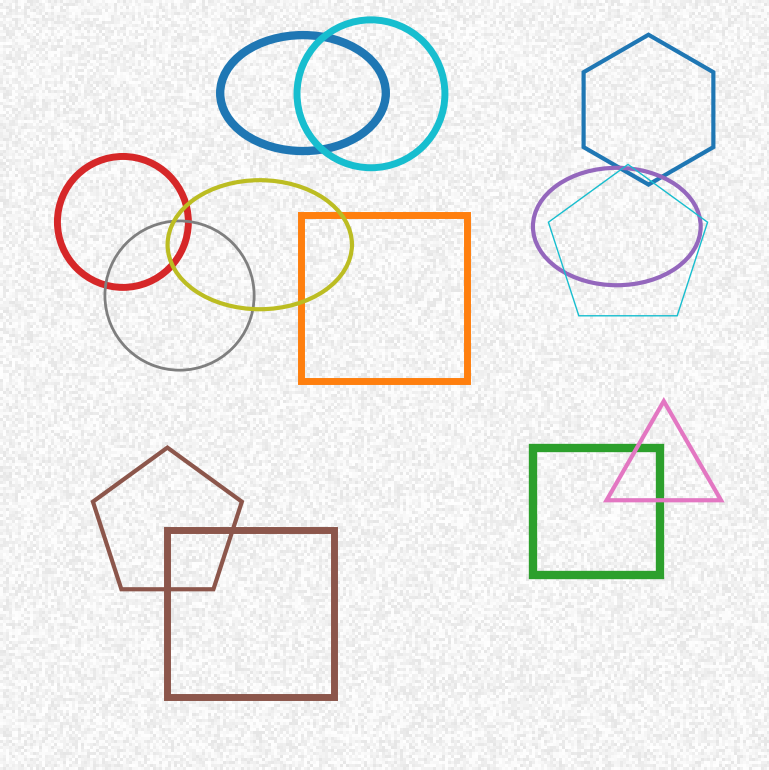[{"shape": "oval", "thickness": 3, "radius": 0.54, "center": [0.393, 0.879]}, {"shape": "hexagon", "thickness": 1.5, "radius": 0.49, "center": [0.842, 0.858]}, {"shape": "square", "thickness": 2.5, "radius": 0.54, "center": [0.499, 0.613]}, {"shape": "square", "thickness": 3, "radius": 0.41, "center": [0.774, 0.335]}, {"shape": "circle", "thickness": 2.5, "radius": 0.43, "center": [0.16, 0.712]}, {"shape": "oval", "thickness": 1.5, "radius": 0.54, "center": [0.801, 0.706]}, {"shape": "pentagon", "thickness": 1.5, "radius": 0.51, "center": [0.217, 0.317]}, {"shape": "square", "thickness": 2.5, "radius": 0.54, "center": [0.326, 0.203]}, {"shape": "triangle", "thickness": 1.5, "radius": 0.43, "center": [0.862, 0.393]}, {"shape": "circle", "thickness": 1, "radius": 0.48, "center": [0.233, 0.616]}, {"shape": "oval", "thickness": 1.5, "radius": 0.6, "center": [0.337, 0.682]}, {"shape": "pentagon", "thickness": 0.5, "radius": 0.54, "center": [0.816, 0.678]}, {"shape": "circle", "thickness": 2.5, "radius": 0.48, "center": [0.482, 0.878]}]